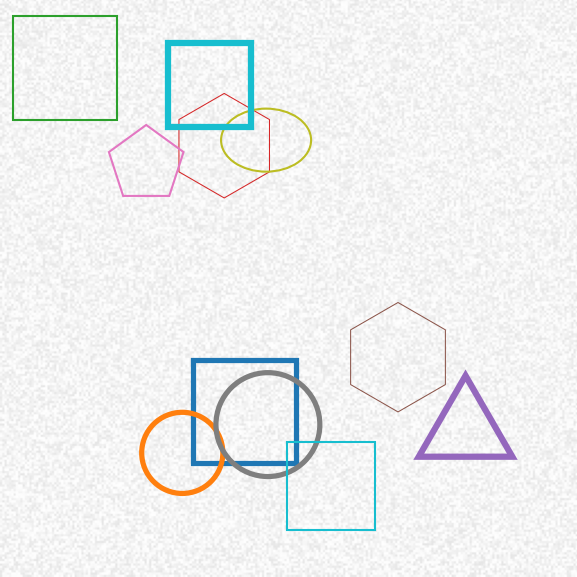[{"shape": "square", "thickness": 2.5, "radius": 0.45, "center": [0.423, 0.287]}, {"shape": "circle", "thickness": 2.5, "radius": 0.35, "center": [0.316, 0.215]}, {"shape": "square", "thickness": 1, "radius": 0.45, "center": [0.112, 0.881]}, {"shape": "hexagon", "thickness": 0.5, "radius": 0.45, "center": [0.388, 0.747]}, {"shape": "triangle", "thickness": 3, "radius": 0.47, "center": [0.806, 0.255]}, {"shape": "hexagon", "thickness": 0.5, "radius": 0.47, "center": [0.689, 0.381]}, {"shape": "pentagon", "thickness": 1, "radius": 0.34, "center": [0.253, 0.715]}, {"shape": "circle", "thickness": 2.5, "radius": 0.45, "center": [0.464, 0.264]}, {"shape": "oval", "thickness": 1, "radius": 0.39, "center": [0.461, 0.756]}, {"shape": "square", "thickness": 1, "radius": 0.38, "center": [0.573, 0.157]}, {"shape": "square", "thickness": 3, "radius": 0.36, "center": [0.363, 0.852]}]